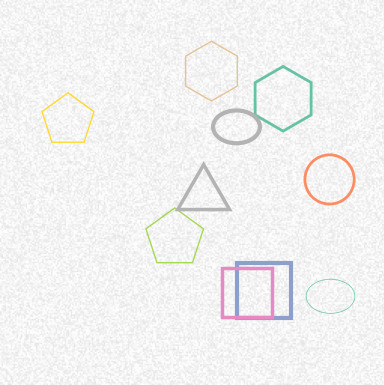[{"shape": "oval", "thickness": 0.5, "radius": 0.32, "center": [0.859, 0.23]}, {"shape": "hexagon", "thickness": 2, "radius": 0.42, "center": [0.735, 0.743]}, {"shape": "circle", "thickness": 2, "radius": 0.32, "center": [0.856, 0.534]}, {"shape": "square", "thickness": 3, "radius": 0.35, "center": [0.686, 0.245]}, {"shape": "square", "thickness": 2.5, "radius": 0.32, "center": [0.641, 0.24]}, {"shape": "pentagon", "thickness": 1, "radius": 0.39, "center": [0.454, 0.381]}, {"shape": "pentagon", "thickness": 1, "radius": 0.35, "center": [0.177, 0.688]}, {"shape": "hexagon", "thickness": 1, "radius": 0.39, "center": [0.549, 0.815]}, {"shape": "oval", "thickness": 3, "radius": 0.3, "center": [0.614, 0.67]}, {"shape": "triangle", "thickness": 2.5, "radius": 0.39, "center": [0.529, 0.495]}]